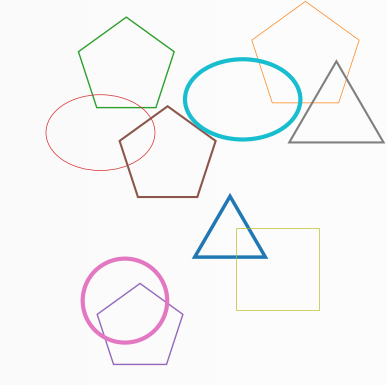[{"shape": "triangle", "thickness": 2.5, "radius": 0.53, "center": [0.594, 0.385]}, {"shape": "pentagon", "thickness": 0.5, "radius": 0.73, "center": [0.788, 0.851]}, {"shape": "pentagon", "thickness": 1, "radius": 0.65, "center": [0.326, 0.826]}, {"shape": "oval", "thickness": 0.5, "radius": 0.7, "center": [0.259, 0.656]}, {"shape": "pentagon", "thickness": 1, "radius": 0.58, "center": [0.361, 0.147]}, {"shape": "pentagon", "thickness": 1.5, "radius": 0.65, "center": [0.433, 0.594]}, {"shape": "circle", "thickness": 3, "radius": 0.55, "center": [0.322, 0.219]}, {"shape": "triangle", "thickness": 1.5, "radius": 0.7, "center": [0.868, 0.7]}, {"shape": "square", "thickness": 0.5, "radius": 0.53, "center": [0.716, 0.302]}, {"shape": "oval", "thickness": 3, "radius": 0.74, "center": [0.626, 0.742]}]